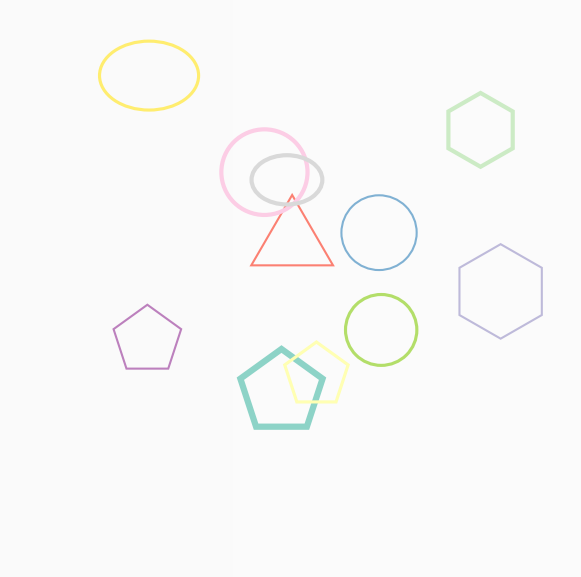[{"shape": "pentagon", "thickness": 3, "radius": 0.37, "center": [0.484, 0.32]}, {"shape": "pentagon", "thickness": 1.5, "radius": 0.29, "center": [0.544, 0.35]}, {"shape": "hexagon", "thickness": 1, "radius": 0.41, "center": [0.861, 0.495]}, {"shape": "triangle", "thickness": 1, "radius": 0.41, "center": [0.503, 0.58]}, {"shape": "circle", "thickness": 1, "radius": 0.32, "center": [0.652, 0.596]}, {"shape": "circle", "thickness": 1.5, "radius": 0.31, "center": [0.656, 0.428]}, {"shape": "circle", "thickness": 2, "radius": 0.37, "center": [0.455, 0.701]}, {"shape": "oval", "thickness": 2, "radius": 0.3, "center": [0.494, 0.688]}, {"shape": "pentagon", "thickness": 1, "radius": 0.31, "center": [0.254, 0.41]}, {"shape": "hexagon", "thickness": 2, "radius": 0.32, "center": [0.827, 0.774]}, {"shape": "oval", "thickness": 1.5, "radius": 0.43, "center": [0.256, 0.868]}]